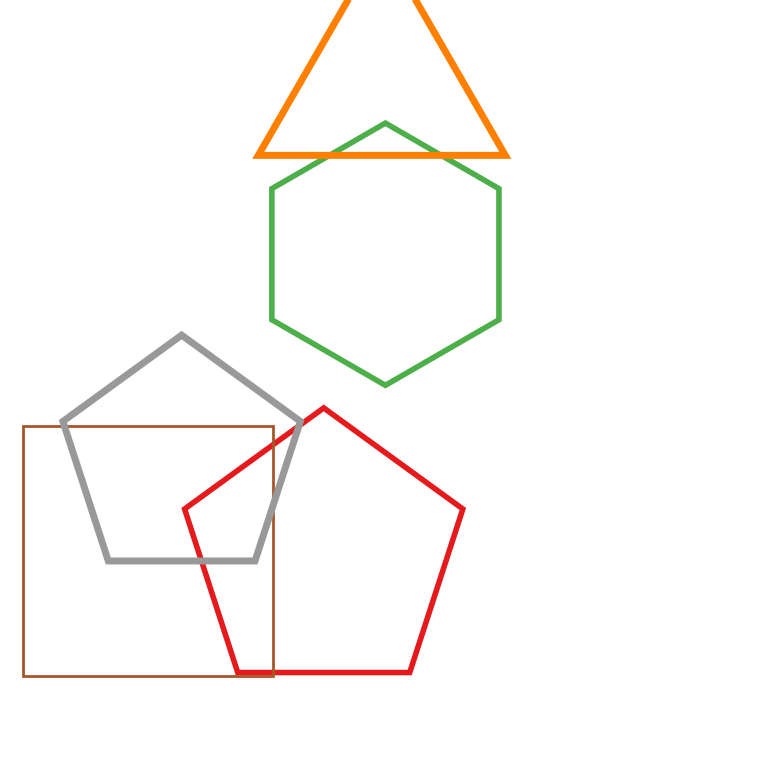[{"shape": "pentagon", "thickness": 2, "radius": 0.95, "center": [0.42, 0.28]}, {"shape": "hexagon", "thickness": 2, "radius": 0.85, "center": [0.501, 0.67]}, {"shape": "triangle", "thickness": 2.5, "radius": 0.93, "center": [0.496, 0.891]}, {"shape": "square", "thickness": 1, "radius": 0.81, "center": [0.192, 0.284]}, {"shape": "pentagon", "thickness": 2.5, "radius": 0.81, "center": [0.236, 0.403]}]